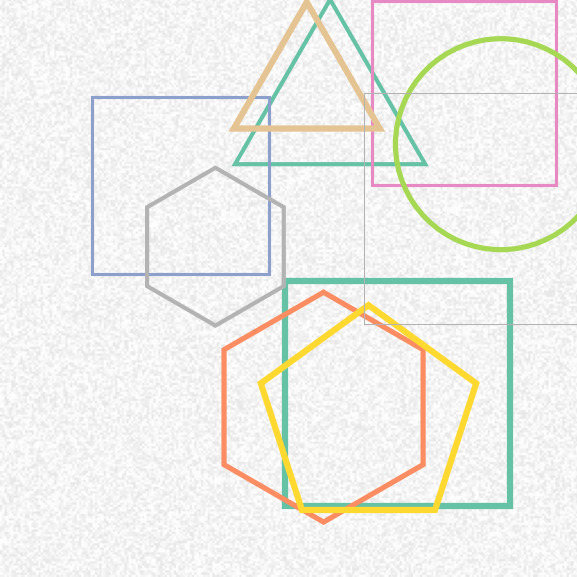[{"shape": "square", "thickness": 3, "radius": 0.97, "center": [0.688, 0.318]}, {"shape": "triangle", "thickness": 2, "radius": 0.95, "center": [0.572, 0.81]}, {"shape": "hexagon", "thickness": 2.5, "radius": 1.0, "center": [0.56, 0.294]}, {"shape": "square", "thickness": 1.5, "radius": 0.76, "center": [0.312, 0.678]}, {"shape": "square", "thickness": 1.5, "radius": 0.8, "center": [0.803, 0.838]}, {"shape": "circle", "thickness": 2.5, "radius": 0.91, "center": [0.867, 0.749]}, {"shape": "pentagon", "thickness": 3, "radius": 0.98, "center": [0.638, 0.275]}, {"shape": "triangle", "thickness": 3, "radius": 0.73, "center": [0.531, 0.85]}, {"shape": "square", "thickness": 0.5, "radius": 1.0, "center": [0.83, 0.639]}, {"shape": "hexagon", "thickness": 2, "radius": 0.68, "center": [0.373, 0.572]}]